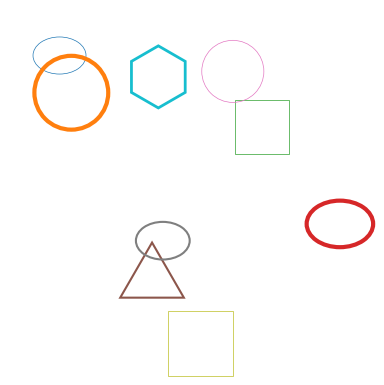[{"shape": "oval", "thickness": 0.5, "radius": 0.34, "center": [0.155, 0.856]}, {"shape": "circle", "thickness": 3, "radius": 0.48, "center": [0.185, 0.759]}, {"shape": "square", "thickness": 0.5, "radius": 0.35, "center": [0.68, 0.67]}, {"shape": "oval", "thickness": 3, "radius": 0.43, "center": [0.883, 0.418]}, {"shape": "triangle", "thickness": 1.5, "radius": 0.48, "center": [0.395, 0.275]}, {"shape": "circle", "thickness": 0.5, "radius": 0.4, "center": [0.605, 0.815]}, {"shape": "oval", "thickness": 1.5, "radius": 0.35, "center": [0.423, 0.375]}, {"shape": "square", "thickness": 0.5, "radius": 0.42, "center": [0.521, 0.108]}, {"shape": "hexagon", "thickness": 2, "radius": 0.4, "center": [0.411, 0.8]}]